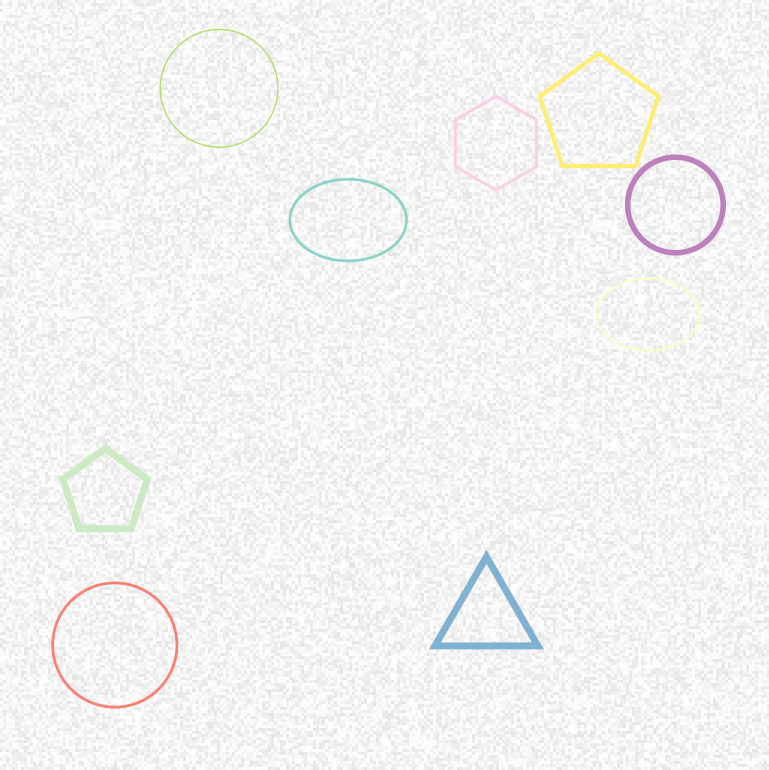[{"shape": "oval", "thickness": 1, "radius": 0.38, "center": [0.452, 0.714]}, {"shape": "oval", "thickness": 0.5, "radius": 0.33, "center": [0.841, 0.591]}, {"shape": "circle", "thickness": 1, "radius": 0.4, "center": [0.149, 0.162]}, {"shape": "triangle", "thickness": 2.5, "radius": 0.39, "center": [0.632, 0.2]}, {"shape": "circle", "thickness": 0.5, "radius": 0.38, "center": [0.285, 0.885]}, {"shape": "hexagon", "thickness": 1, "radius": 0.3, "center": [0.644, 0.814]}, {"shape": "circle", "thickness": 2, "radius": 0.31, "center": [0.877, 0.734]}, {"shape": "pentagon", "thickness": 2.5, "radius": 0.29, "center": [0.137, 0.36]}, {"shape": "pentagon", "thickness": 1.5, "radius": 0.4, "center": [0.778, 0.85]}]